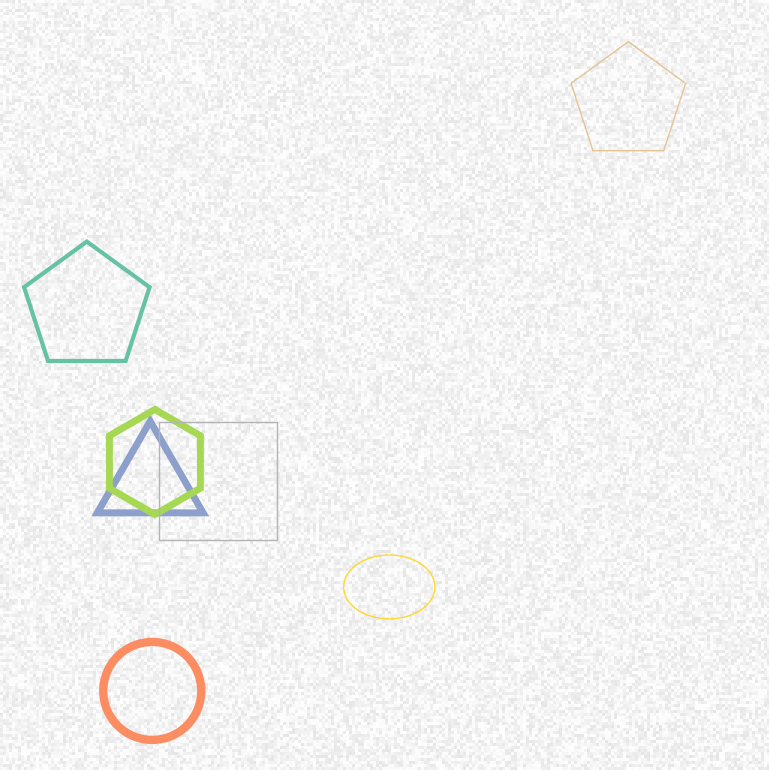[{"shape": "pentagon", "thickness": 1.5, "radius": 0.43, "center": [0.113, 0.601]}, {"shape": "circle", "thickness": 3, "radius": 0.32, "center": [0.198, 0.103]}, {"shape": "triangle", "thickness": 2.5, "radius": 0.4, "center": [0.195, 0.374]}, {"shape": "hexagon", "thickness": 2.5, "radius": 0.34, "center": [0.201, 0.4]}, {"shape": "oval", "thickness": 0.5, "radius": 0.3, "center": [0.506, 0.238]}, {"shape": "pentagon", "thickness": 0.5, "radius": 0.39, "center": [0.816, 0.868]}, {"shape": "square", "thickness": 0.5, "radius": 0.38, "center": [0.283, 0.375]}]